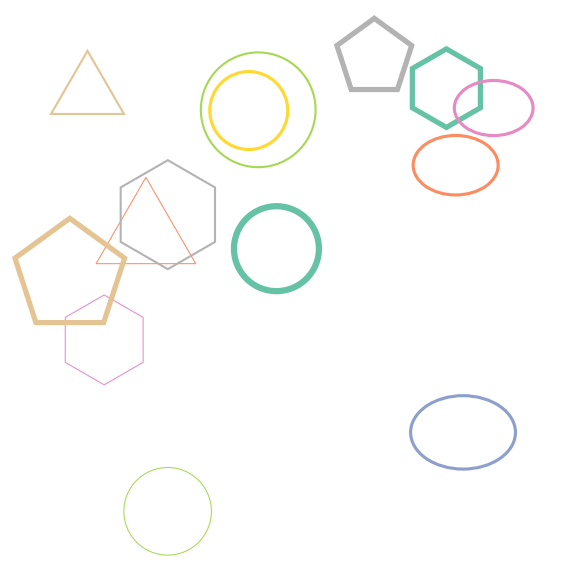[{"shape": "hexagon", "thickness": 2.5, "radius": 0.34, "center": [0.773, 0.846]}, {"shape": "circle", "thickness": 3, "radius": 0.37, "center": [0.479, 0.569]}, {"shape": "oval", "thickness": 1.5, "radius": 0.37, "center": [0.789, 0.713]}, {"shape": "triangle", "thickness": 0.5, "radius": 0.5, "center": [0.253, 0.592]}, {"shape": "oval", "thickness": 1.5, "radius": 0.45, "center": [0.802, 0.25]}, {"shape": "hexagon", "thickness": 0.5, "radius": 0.39, "center": [0.18, 0.411]}, {"shape": "oval", "thickness": 1.5, "radius": 0.34, "center": [0.855, 0.812]}, {"shape": "circle", "thickness": 1, "radius": 0.5, "center": [0.447, 0.809]}, {"shape": "circle", "thickness": 0.5, "radius": 0.38, "center": [0.29, 0.114]}, {"shape": "circle", "thickness": 1.5, "radius": 0.34, "center": [0.431, 0.808]}, {"shape": "pentagon", "thickness": 2.5, "radius": 0.5, "center": [0.121, 0.521]}, {"shape": "triangle", "thickness": 1, "radius": 0.36, "center": [0.152, 0.838]}, {"shape": "pentagon", "thickness": 2.5, "radius": 0.34, "center": [0.648, 0.899]}, {"shape": "hexagon", "thickness": 1, "radius": 0.47, "center": [0.291, 0.627]}]